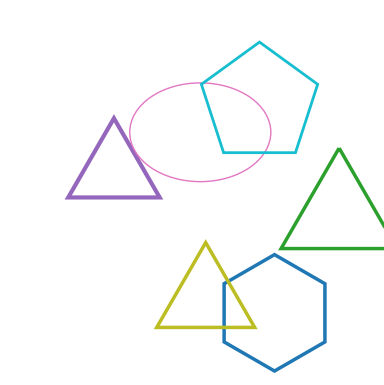[{"shape": "hexagon", "thickness": 2.5, "radius": 0.76, "center": [0.713, 0.187]}, {"shape": "triangle", "thickness": 2.5, "radius": 0.87, "center": [0.881, 0.441]}, {"shape": "triangle", "thickness": 3, "radius": 0.69, "center": [0.296, 0.556]}, {"shape": "oval", "thickness": 1, "radius": 0.92, "center": [0.52, 0.656]}, {"shape": "triangle", "thickness": 2.5, "radius": 0.73, "center": [0.534, 0.223]}, {"shape": "pentagon", "thickness": 2, "radius": 0.79, "center": [0.674, 0.732]}]